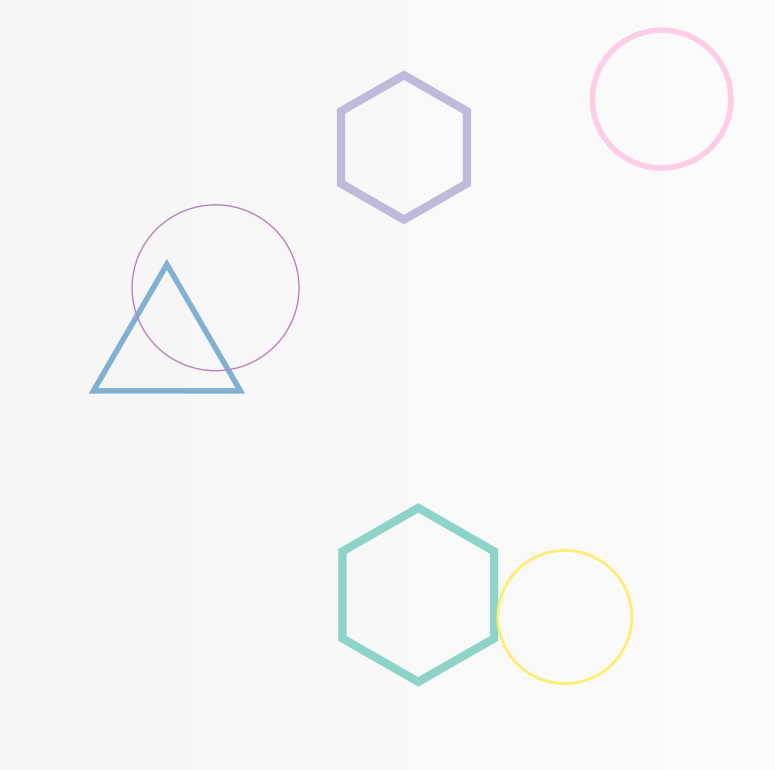[{"shape": "hexagon", "thickness": 3, "radius": 0.56, "center": [0.54, 0.227]}, {"shape": "hexagon", "thickness": 3, "radius": 0.47, "center": [0.521, 0.809]}, {"shape": "triangle", "thickness": 2, "radius": 0.55, "center": [0.215, 0.547]}, {"shape": "circle", "thickness": 2, "radius": 0.45, "center": [0.854, 0.871]}, {"shape": "circle", "thickness": 0.5, "radius": 0.54, "center": [0.278, 0.626]}, {"shape": "circle", "thickness": 1, "radius": 0.43, "center": [0.729, 0.199]}]